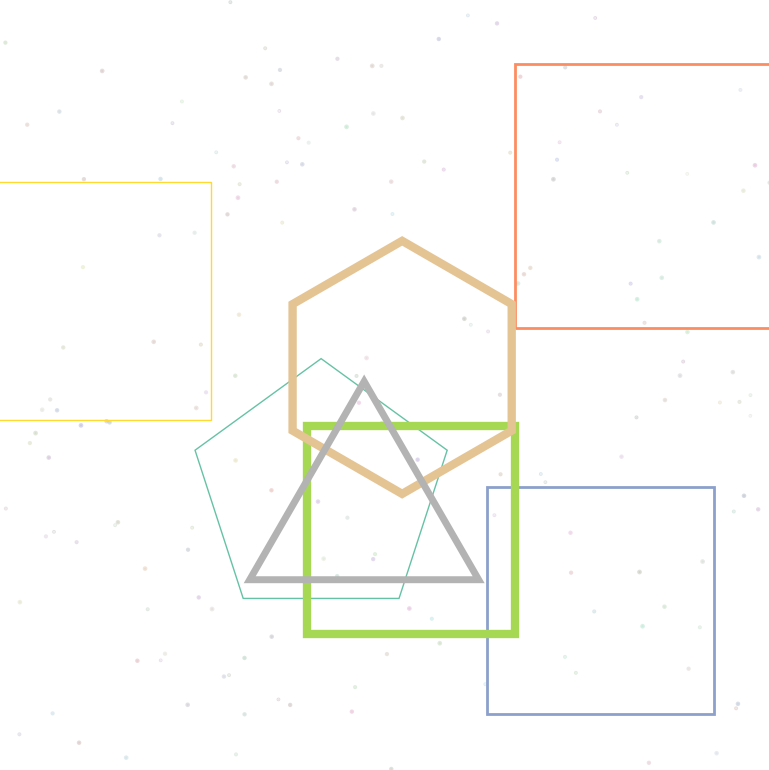[{"shape": "pentagon", "thickness": 0.5, "radius": 0.86, "center": [0.417, 0.362]}, {"shape": "square", "thickness": 1, "radius": 0.86, "center": [0.84, 0.745]}, {"shape": "square", "thickness": 1, "radius": 0.74, "center": [0.781, 0.22]}, {"shape": "square", "thickness": 3, "radius": 0.68, "center": [0.533, 0.312]}, {"shape": "square", "thickness": 0.5, "radius": 0.77, "center": [0.12, 0.61]}, {"shape": "hexagon", "thickness": 3, "radius": 0.82, "center": [0.522, 0.523]}, {"shape": "triangle", "thickness": 2.5, "radius": 0.86, "center": [0.473, 0.333]}]